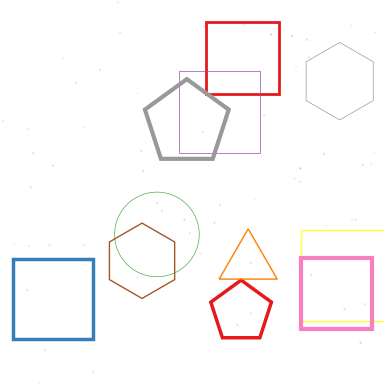[{"shape": "square", "thickness": 2, "radius": 0.47, "center": [0.63, 0.849]}, {"shape": "pentagon", "thickness": 2.5, "radius": 0.41, "center": [0.626, 0.19]}, {"shape": "square", "thickness": 2.5, "radius": 0.52, "center": [0.139, 0.223]}, {"shape": "circle", "thickness": 0.5, "radius": 0.55, "center": [0.408, 0.391]}, {"shape": "square", "thickness": 0.5, "radius": 0.53, "center": [0.571, 0.709]}, {"shape": "triangle", "thickness": 1, "radius": 0.44, "center": [0.645, 0.319]}, {"shape": "square", "thickness": 1, "radius": 0.59, "center": [0.9, 0.286]}, {"shape": "hexagon", "thickness": 1, "radius": 0.49, "center": [0.369, 0.323]}, {"shape": "square", "thickness": 3, "radius": 0.46, "center": [0.874, 0.238]}, {"shape": "pentagon", "thickness": 3, "radius": 0.57, "center": [0.485, 0.68]}, {"shape": "hexagon", "thickness": 0.5, "radius": 0.5, "center": [0.882, 0.789]}]